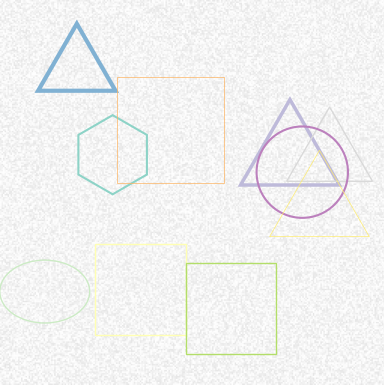[{"shape": "hexagon", "thickness": 1.5, "radius": 0.51, "center": [0.293, 0.598]}, {"shape": "square", "thickness": 1, "radius": 0.59, "center": [0.364, 0.247]}, {"shape": "triangle", "thickness": 2.5, "radius": 0.74, "center": [0.753, 0.593]}, {"shape": "triangle", "thickness": 3, "radius": 0.58, "center": [0.2, 0.822]}, {"shape": "square", "thickness": 0.5, "radius": 0.69, "center": [0.443, 0.662]}, {"shape": "square", "thickness": 1, "radius": 0.59, "center": [0.599, 0.199]}, {"shape": "triangle", "thickness": 1, "radius": 0.64, "center": [0.856, 0.593]}, {"shape": "circle", "thickness": 1.5, "radius": 0.59, "center": [0.785, 0.553]}, {"shape": "oval", "thickness": 1, "radius": 0.58, "center": [0.116, 0.243]}, {"shape": "triangle", "thickness": 0.5, "radius": 0.75, "center": [0.83, 0.46]}]